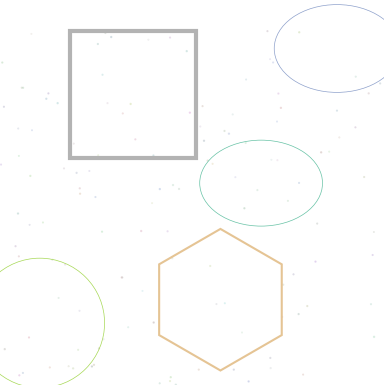[{"shape": "oval", "thickness": 0.5, "radius": 0.8, "center": [0.678, 0.524]}, {"shape": "oval", "thickness": 0.5, "radius": 0.81, "center": [0.875, 0.874]}, {"shape": "circle", "thickness": 0.5, "radius": 0.84, "center": [0.103, 0.161]}, {"shape": "hexagon", "thickness": 1.5, "radius": 0.92, "center": [0.573, 0.222]}, {"shape": "square", "thickness": 3, "radius": 0.82, "center": [0.345, 0.755]}]